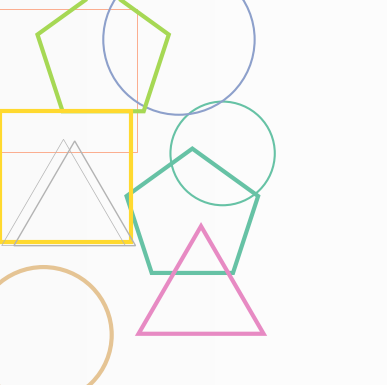[{"shape": "pentagon", "thickness": 3, "radius": 0.89, "center": [0.496, 0.435]}, {"shape": "circle", "thickness": 1.5, "radius": 0.67, "center": [0.574, 0.601]}, {"shape": "square", "thickness": 0.5, "radius": 0.93, "center": [0.169, 0.791]}, {"shape": "circle", "thickness": 1.5, "radius": 0.98, "center": [0.462, 0.897]}, {"shape": "triangle", "thickness": 3, "radius": 0.93, "center": [0.519, 0.226]}, {"shape": "pentagon", "thickness": 3, "radius": 0.89, "center": [0.266, 0.855]}, {"shape": "square", "thickness": 3, "radius": 0.85, "center": [0.169, 0.542]}, {"shape": "circle", "thickness": 3, "radius": 0.88, "center": [0.112, 0.13]}, {"shape": "triangle", "thickness": 0.5, "radius": 0.92, "center": [0.164, 0.454]}, {"shape": "triangle", "thickness": 1, "radius": 0.91, "center": [0.193, 0.453]}]